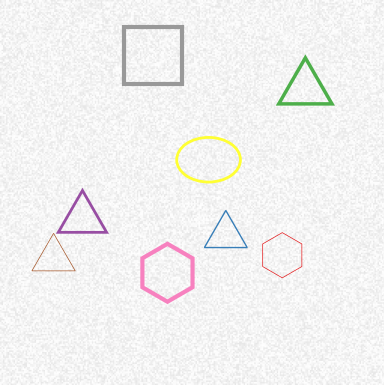[{"shape": "hexagon", "thickness": 0.5, "radius": 0.29, "center": [0.733, 0.337]}, {"shape": "triangle", "thickness": 1, "radius": 0.32, "center": [0.587, 0.389]}, {"shape": "triangle", "thickness": 2.5, "radius": 0.4, "center": [0.793, 0.77]}, {"shape": "triangle", "thickness": 2, "radius": 0.36, "center": [0.214, 0.433]}, {"shape": "oval", "thickness": 2, "radius": 0.41, "center": [0.542, 0.585]}, {"shape": "triangle", "thickness": 0.5, "radius": 0.33, "center": [0.139, 0.329]}, {"shape": "hexagon", "thickness": 3, "radius": 0.38, "center": [0.435, 0.292]}, {"shape": "square", "thickness": 3, "radius": 0.37, "center": [0.397, 0.856]}]